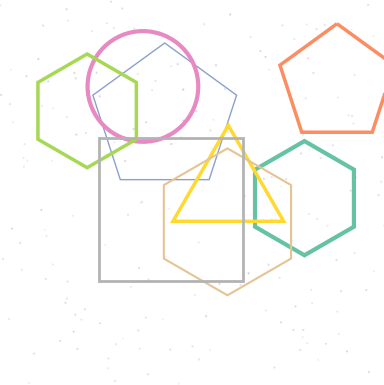[{"shape": "hexagon", "thickness": 3, "radius": 0.74, "center": [0.791, 0.485]}, {"shape": "pentagon", "thickness": 2.5, "radius": 0.78, "center": [0.875, 0.783]}, {"shape": "pentagon", "thickness": 1, "radius": 0.98, "center": [0.428, 0.692]}, {"shape": "circle", "thickness": 3, "radius": 0.72, "center": [0.371, 0.775]}, {"shape": "hexagon", "thickness": 2.5, "radius": 0.74, "center": [0.226, 0.712]}, {"shape": "triangle", "thickness": 2.5, "radius": 0.83, "center": [0.593, 0.508]}, {"shape": "hexagon", "thickness": 1.5, "radius": 0.95, "center": [0.591, 0.424]}, {"shape": "square", "thickness": 2, "radius": 0.93, "center": [0.444, 0.455]}]